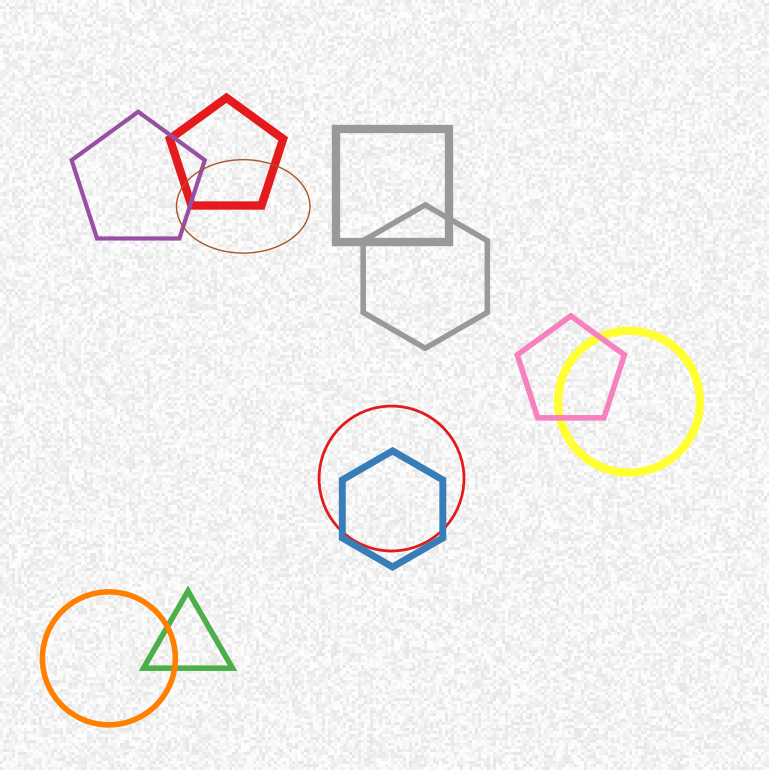[{"shape": "pentagon", "thickness": 3, "radius": 0.39, "center": [0.294, 0.796]}, {"shape": "circle", "thickness": 1, "radius": 0.47, "center": [0.508, 0.379]}, {"shape": "hexagon", "thickness": 2.5, "radius": 0.38, "center": [0.51, 0.339]}, {"shape": "triangle", "thickness": 2, "radius": 0.33, "center": [0.244, 0.166]}, {"shape": "pentagon", "thickness": 1.5, "radius": 0.45, "center": [0.18, 0.764]}, {"shape": "circle", "thickness": 2, "radius": 0.43, "center": [0.141, 0.145]}, {"shape": "circle", "thickness": 3, "radius": 0.46, "center": [0.817, 0.478]}, {"shape": "oval", "thickness": 0.5, "radius": 0.43, "center": [0.316, 0.732]}, {"shape": "pentagon", "thickness": 2, "radius": 0.37, "center": [0.741, 0.517]}, {"shape": "square", "thickness": 3, "radius": 0.37, "center": [0.51, 0.759]}, {"shape": "hexagon", "thickness": 2, "radius": 0.47, "center": [0.552, 0.641]}]